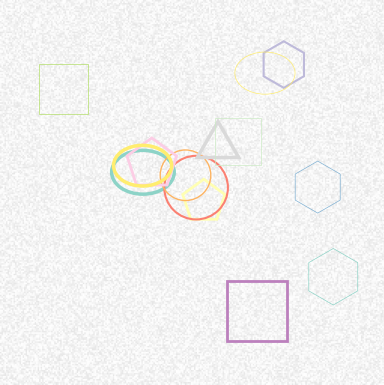[{"shape": "oval", "thickness": 2.5, "radius": 0.41, "center": [0.371, 0.553]}, {"shape": "hexagon", "thickness": 0.5, "radius": 0.37, "center": [0.866, 0.281]}, {"shape": "pentagon", "thickness": 2, "radius": 0.29, "center": [0.529, 0.477]}, {"shape": "hexagon", "thickness": 1.5, "radius": 0.3, "center": [0.737, 0.832]}, {"shape": "circle", "thickness": 1.5, "radius": 0.41, "center": [0.509, 0.513]}, {"shape": "hexagon", "thickness": 0.5, "radius": 0.34, "center": [0.825, 0.514]}, {"shape": "circle", "thickness": 1, "radius": 0.33, "center": [0.482, 0.545]}, {"shape": "square", "thickness": 0.5, "radius": 0.32, "center": [0.165, 0.769]}, {"shape": "pentagon", "thickness": 2, "radius": 0.34, "center": [0.394, 0.574]}, {"shape": "triangle", "thickness": 2.5, "radius": 0.31, "center": [0.566, 0.622]}, {"shape": "square", "thickness": 2, "radius": 0.39, "center": [0.667, 0.192]}, {"shape": "square", "thickness": 0.5, "radius": 0.3, "center": [0.618, 0.633]}, {"shape": "oval", "thickness": 0.5, "radius": 0.39, "center": [0.688, 0.81]}, {"shape": "oval", "thickness": 2.5, "radius": 0.38, "center": [0.37, 0.57]}]